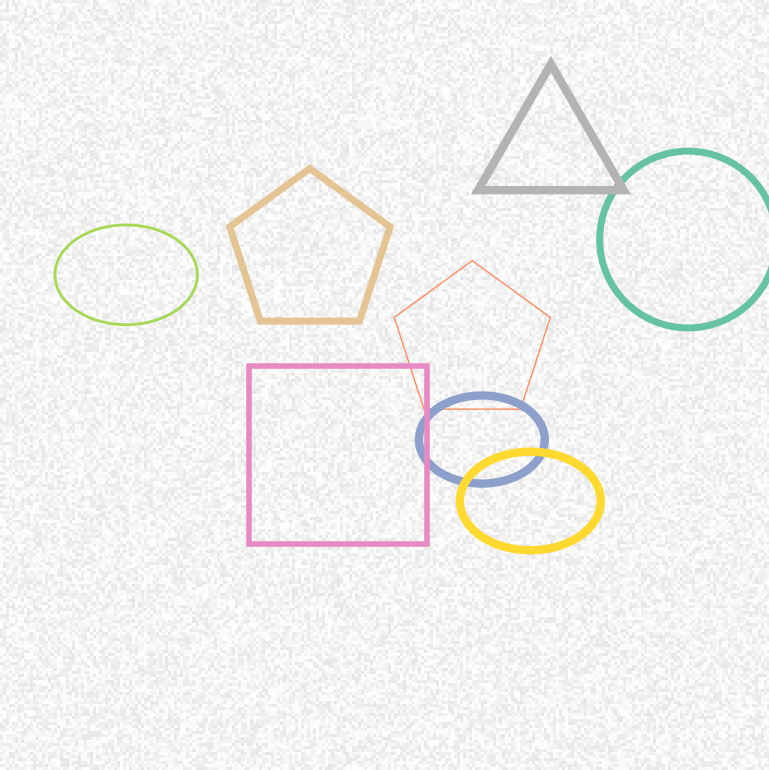[{"shape": "circle", "thickness": 2.5, "radius": 0.57, "center": [0.894, 0.689]}, {"shape": "pentagon", "thickness": 0.5, "radius": 0.53, "center": [0.613, 0.555]}, {"shape": "oval", "thickness": 3, "radius": 0.41, "center": [0.626, 0.429]}, {"shape": "square", "thickness": 2, "radius": 0.58, "center": [0.439, 0.409]}, {"shape": "oval", "thickness": 1, "radius": 0.46, "center": [0.164, 0.643]}, {"shape": "oval", "thickness": 3, "radius": 0.46, "center": [0.689, 0.349]}, {"shape": "pentagon", "thickness": 2.5, "radius": 0.55, "center": [0.402, 0.672]}, {"shape": "triangle", "thickness": 3, "radius": 0.55, "center": [0.715, 0.808]}]